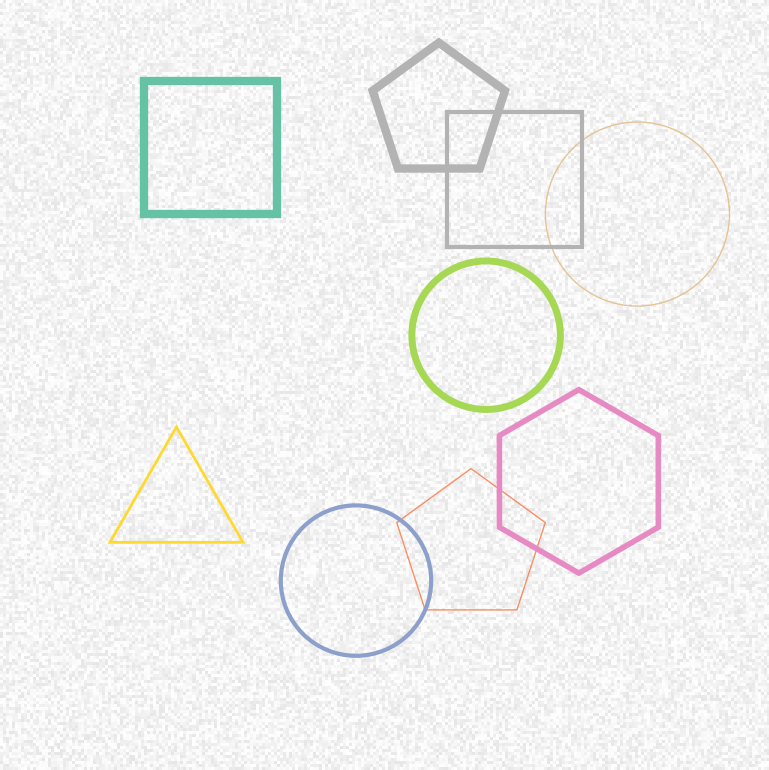[{"shape": "square", "thickness": 3, "radius": 0.43, "center": [0.273, 0.808]}, {"shape": "pentagon", "thickness": 0.5, "radius": 0.51, "center": [0.612, 0.29]}, {"shape": "circle", "thickness": 1.5, "radius": 0.49, "center": [0.462, 0.246]}, {"shape": "hexagon", "thickness": 2, "radius": 0.6, "center": [0.752, 0.375]}, {"shape": "circle", "thickness": 2.5, "radius": 0.48, "center": [0.631, 0.565]}, {"shape": "triangle", "thickness": 1, "radius": 0.5, "center": [0.229, 0.346]}, {"shape": "circle", "thickness": 0.5, "radius": 0.6, "center": [0.828, 0.722]}, {"shape": "pentagon", "thickness": 3, "radius": 0.45, "center": [0.57, 0.854]}, {"shape": "square", "thickness": 1.5, "radius": 0.44, "center": [0.668, 0.767]}]